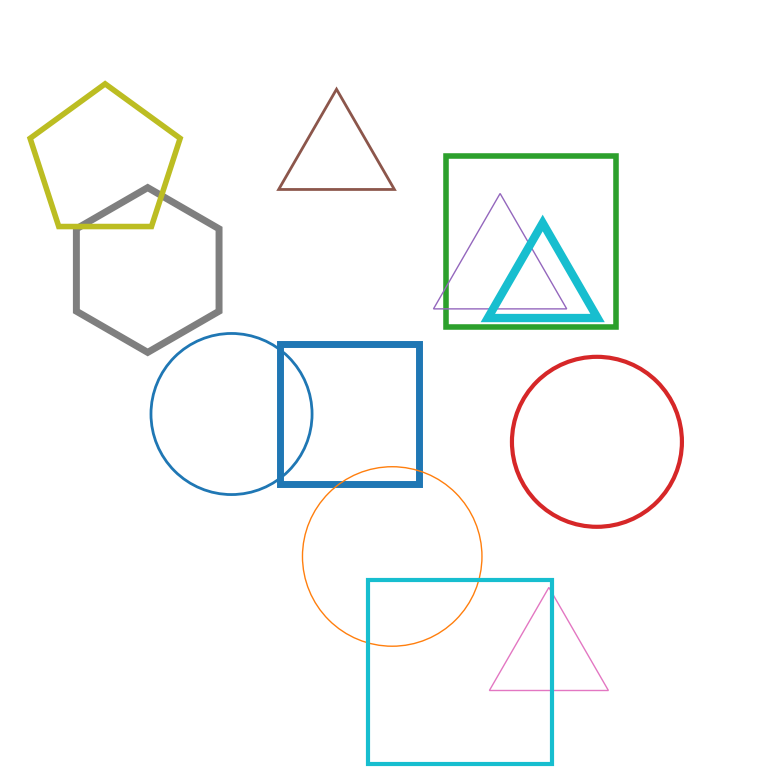[{"shape": "circle", "thickness": 1, "radius": 0.52, "center": [0.301, 0.462]}, {"shape": "square", "thickness": 2.5, "radius": 0.45, "center": [0.454, 0.462]}, {"shape": "circle", "thickness": 0.5, "radius": 0.58, "center": [0.509, 0.277]}, {"shape": "square", "thickness": 2, "radius": 0.55, "center": [0.689, 0.686]}, {"shape": "circle", "thickness": 1.5, "radius": 0.55, "center": [0.775, 0.426]}, {"shape": "triangle", "thickness": 0.5, "radius": 0.5, "center": [0.649, 0.649]}, {"shape": "triangle", "thickness": 1, "radius": 0.43, "center": [0.437, 0.797]}, {"shape": "triangle", "thickness": 0.5, "radius": 0.45, "center": [0.713, 0.148]}, {"shape": "hexagon", "thickness": 2.5, "radius": 0.53, "center": [0.192, 0.649]}, {"shape": "pentagon", "thickness": 2, "radius": 0.51, "center": [0.137, 0.789]}, {"shape": "triangle", "thickness": 3, "radius": 0.41, "center": [0.705, 0.628]}, {"shape": "square", "thickness": 1.5, "radius": 0.6, "center": [0.597, 0.127]}]